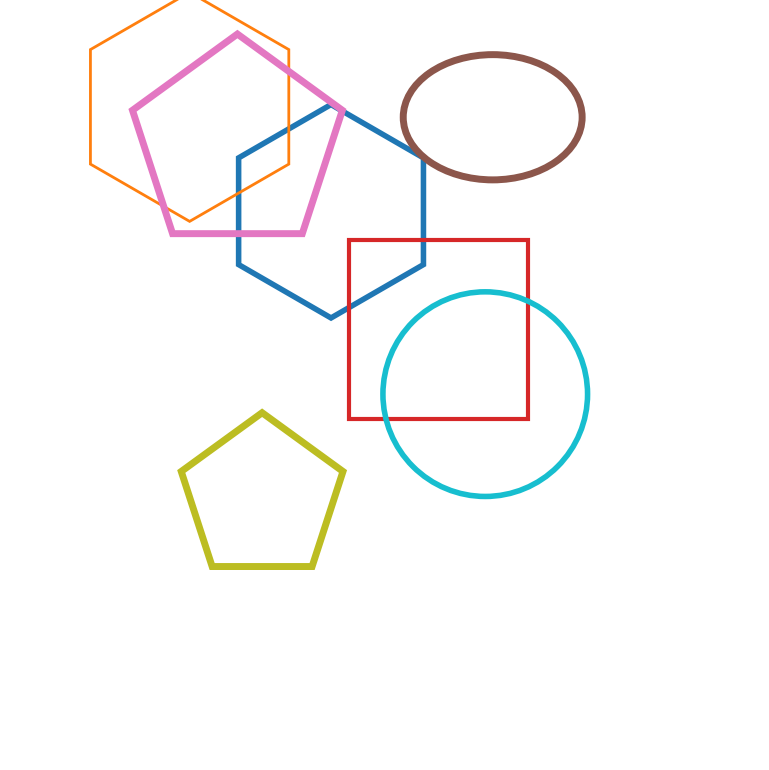[{"shape": "hexagon", "thickness": 2, "radius": 0.69, "center": [0.43, 0.726]}, {"shape": "hexagon", "thickness": 1, "radius": 0.74, "center": [0.246, 0.861]}, {"shape": "square", "thickness": 1.5, "radius": 0.58, "center": [0.57, 0.572]}, {"shape": "oval", "thickness": 2.5, "radius": 0.58, "center": [0.64, 0.848]}, {"shape": "pentagon", "thickness": 2.5, "radius": 0.72, "center": [0.308, 0.812]}, {"shape": "pentagon", "thickness": 2.5, "radius": 0.55, "center": [0.34, 0.354]}, {"shape": "circle", "thickness": 2, "radius": 0.66, "center": [0.63, 0.488]}]